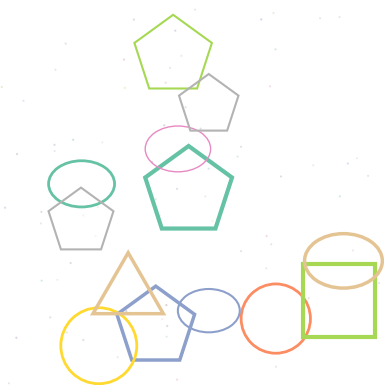[{"shape": "pentagon", "thickness": 3, "radius": 0.59, "center": [0.49, 0.502]}, {"shape": "oval", "thickness": 2, "radius": 0.43, "center": [0.212, 0.522]}, {"shape": "circle", "thickness": 2, "radius": 0.45, "center": [0.716, 0.172]}, {"shape": "pentagon", "thickness": 2.5, "radius": 0.53, "center": [0.405, 0.151]}, {"shape": "oval", "thickness": 1.5, "radius": 0.4, "center": [0.542, 0.193]}, {"shape": "oval", "thickness": 1, "radius": 0.42, "center": [0.462, 0.613]}, {"shape": "square", "thickness": 3, "radius": 0.47, "center": [0.88, 0.219]}, {"shape": "pentagon", "thickness": 1.5, "radius": 0.53, "center": [0.45, 0.856]}, {"shape": "circle", "thickness": 2, "radius": 0.49, "center": [0.257, 0.102]}, {"shape": "oval", "thickness": 2.5, "radius": 0.51, "center": [0.892, 0.322]}, {"shape": "triangle", "thickness": 2.5, "radius": 0.53, "center": [0.333, 0.238]}, {"shape": "pentagon", "thickness": 1.5, "radius": 0.44, "center": [0.21, 0.424]}, {"shape": "pentagon", "thickness": 1.5, "radius": 0.41, "center": [0.542, 0.727]}]